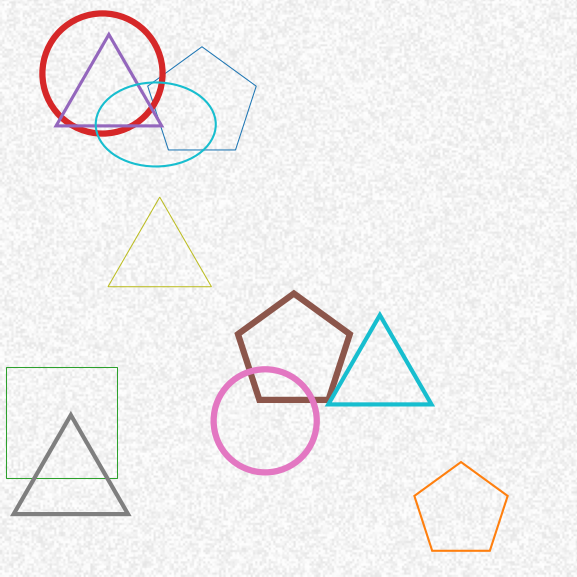[{"shape": "pentagon", "thickness": 0.5, "radius": 0.49, "center": [0.35, 0.819]}, {"shape": "pentagon", "thickness": 1, "radius": 0.42, "center": [0.798, 0.114]}, {"shape": "square", "thickness": 0.5, "radius": 0.48, "center": [0.106, 0.268]}, {"shape": "circle", "thickness": 3, "radius": 0.52, "center": [0.177, 0.872]}, {"shape": "triangle", "thickness": 1.5, "radius": 0.53, "center": [0.189, 0.834]}, {"shape": "pentagon", "thickness": 3, "radius": 0.51, "center": [0.509, 0.389]}, {"shape": "circle", "thickness": 3, "radius": 0.45, "center": [0.459, 0.27]}, {"shape": "triangle", "thickness": 2, "radius": 0.57, "center": [0.123, 0.166]}, {"shape": "triangle", "thickness": 0.5, "radius": 0.52, "center": [0.277, 0.554]}, {"shape": "triangle", "thickness": 2, "radius": 0.52, "center": [0.658, 0.35]}, {"shape": "oval", "thickness": 1, "radius": 0.52, "center": [0.27, 0.784]}]